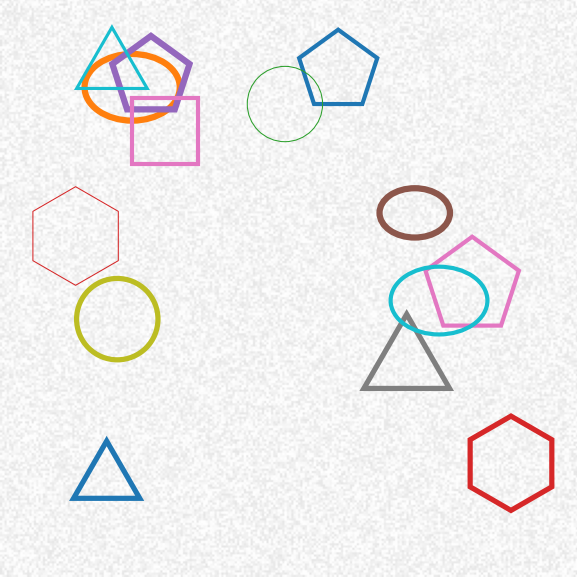[{"shape": "pentagon", "thickness": 2, "radius": 0.36, "center": [0.586, 0.877]}, {"shape": "triangle", "thickness": 2.5, "radius": 0.33, "center": [0.185, 0.169]}, {"shape": "oval", "thickness": 3, "radius": 0.41, "center": [0.229, 0.848]}, {"shape": "circle", "thickness": 0.5, "radius": 0.33, "center": [0.493, 0.819]}, {"shape": "hexagon", "thickness": 0.5, "radius": 0.43, "center": [0.131, 0.59]}, {"shape": "hexagon", "thickness": 2.5, "radius": 0.41, "center": [0.885, 0.197]}, {"shape": "pentagon", "thickness": 3, "radius": 0.35, "center": [0.261, 0.867]}, {"shape": "oval", "thickness": 3, "radius": 0.3, "center": [0.718, 0.631]}, {"shape": "square", "thickness": 2, "radius": 0.29, "center": [0.285, 0.772]}, {"shape": "pentagon", "thickness": 2, "radius": 0.43, "center": [0.818, 0.504]}, {"shape": "triangle", "thickness": 2.5, "radius": 0.43, "center": [0.704, 0.369]}, {"shape": "circle", "thickness": 2.5, "radius": 0.35, "center": [0.203, 0.447]}, {"shape": "triangle", "thickness": 1.5, "radius": 0.35, "center": [0.194, 0.881]}, {"shape": "oval", "thickness": 2, "radius": 0.42, "center": [0.76, 0.479]}]